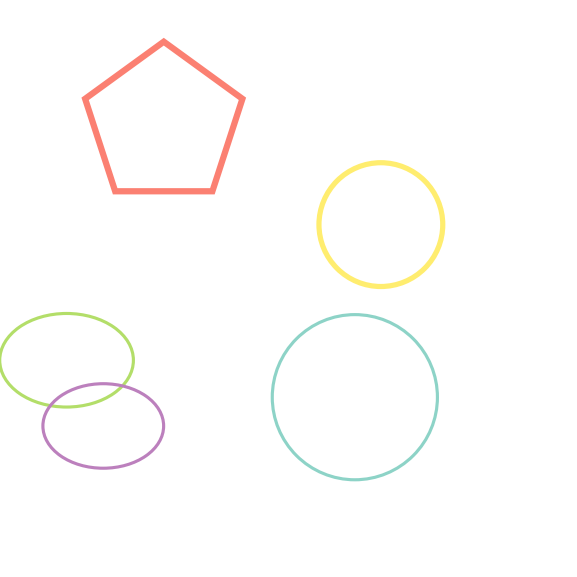[{"shape": "circle", "thickness": 1.5, "radius": 0.71, "center": [0.614, 0.311]}, {"shape": "pentagon", "thickness": 3, "radius": 0.72, "center": [0.284, 0.784]}, {"shape": "oval", "thickness": 1.5, "radius": 0.58, "center": [0.115, 0.375]}, {"shape": "oval", "thickness": 1.5, "radius": 0.52, "center": [0.179, 0.262]}, {"shape": "circle", "thickness": 2.5, "radius": 0.54, "center": [0.659, 0.61]}]